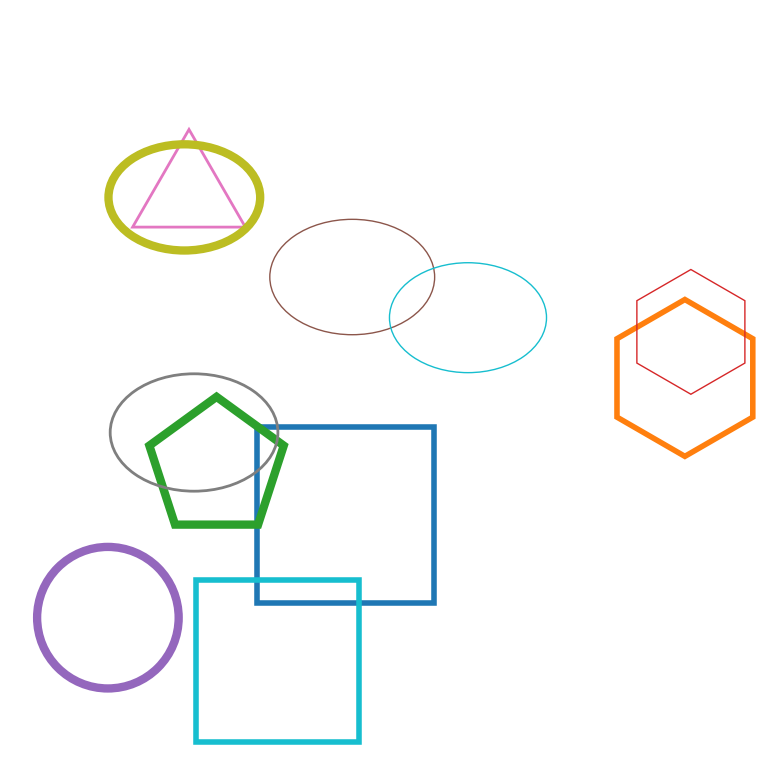[{"shape": "square", "thickness": 2, "radius": 0.57, "center": [0.449, 0.331]}, {"shape": "hexagon", "thickness": 2, "radius": 0.51, "center": [0.889, 0.509]}, {"shape": "pentagon", "thickness": 3, "radius": 0.46, "center": [0.281, 0.393]}, {"shape": "hexagon", "thickness": 0.5, "radius": 0.4, "center": [0.897, 0.569]}, {"shape": "circle", "thickness": 3, "radius": 0.46, "center": [0.14, 0.198]}, {"shape": "oval", "thickness": 0.5, "radius": 0.54, "center": [0.457, 0.64]}, {"shape": "triangle", "thickness": 1, "radius": 0.42, "center": [0.245, 0.747]}, {"shape": "oval", "thickness": 1, "radius": 0.54, "center": [0.252, 0.438]}, {"shape": "oval", "thickness": 3, "radius": 0.49, "center": [0.239, 0.744]}, {"shape": "oval", "thickness": 0.5, "radius": 0.51, "center": [0.608, 0.587]}, {"shape": "square", "thickness": 2, "radius": 0.53, "center": [0.36, 0.141]}]